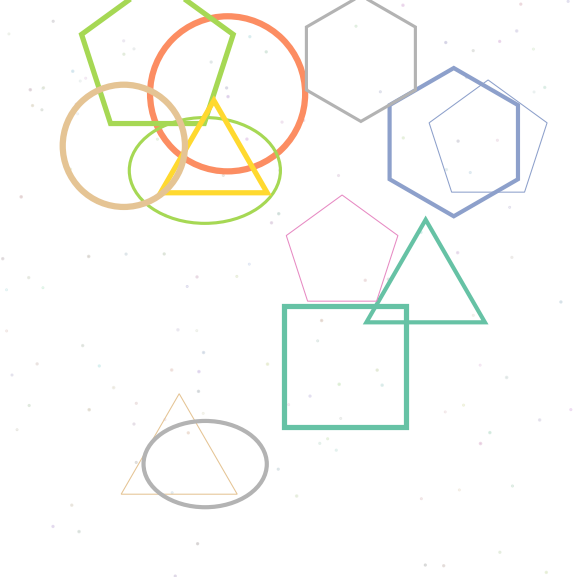[{"shape": "square", "thickness": 2.5, "radius": 0.53, "center": [0.598, 0.365]}, {"shape": "triangle", "thickness": 2, "radius": 0.59, "center": [0.737, 0.5]}, {"shape": "circle", "thickness": 3, "radius": 0.67, "center": [0.394, 0.837]}, {"shape": "hexagon", "thickness": 2, "radius": 0.64, "center": [0.786, 0.753]}, {"shape": "pentagon", "thickness": 0.5, "radius": 0.54, "center": [0.845, 0.753]}, {"shape": "pentagon", "thickness": 0.5, "radius": 0.51, "center": [0.592, 0.56]}, {"shape": "oval", "thickness": 1.5, "radius": 0.65, "center": [0.355, 0.704]}, {"shape": "pentagon", "thickness": 2.5, "radius": 0.69, "center": [0.273, 0.897]}, {"shape": "triangle", "thickness": 2.5, "radius": 0.53, "center": [0.37, 0.719]}, {"shape": "circle", "thickness": 3, "radius": 0.53, "center": [0.214, 0.747]}, {"shape": "triangle", "thickness": 0.5, "radius": 0.58, "center": [0.31, 0.201]}, {"shape": "oval", "thickness": 2, "radius": 0.53, "center": [0.355, 0.196]}, {"shape": "hexagon", "thickness": 1.5, "radius": 0.54, "center": [0.625, 0.898]}]